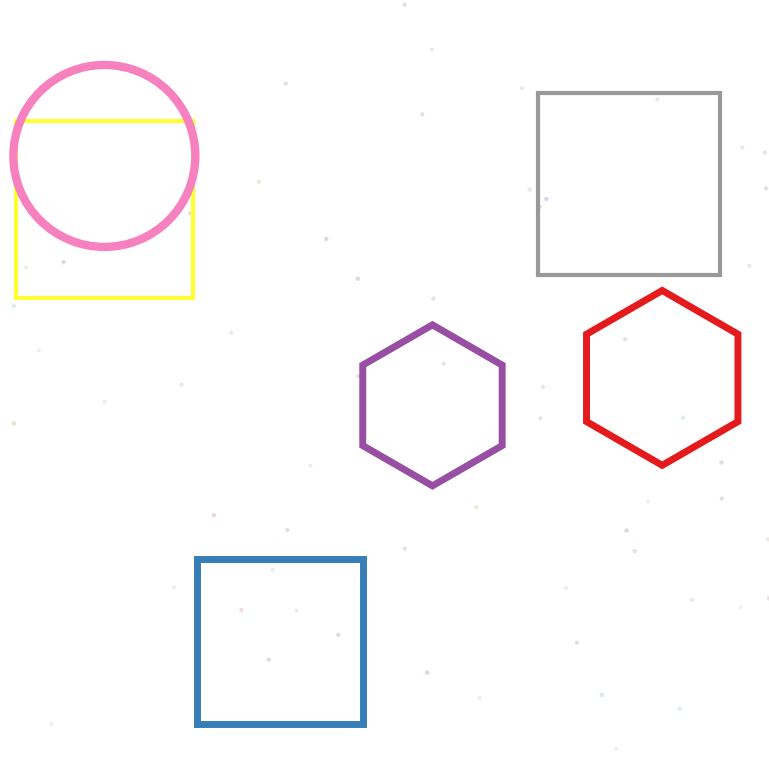[{"shape": "hexagon", "thickness": 2.5, "radius": 0.57, "center": [0.86, 0.509]}, {"shape": "square", "thickness": 2.5, "radius": 0.54, "center": [0.364, 0.167]}, {"shape": "hexagon", "thickness": 2.5, "radius": 0.52, "center": [0.562, 0.474]}, {"shape": "square", "thickness": 1.5, "radius": 0.58, "center": [0.136, 0.728]}, {"shape": "circle", "thickness": 3, "radius": 0.59, "center": [0.135, 0.797]}, {"shape": "square", "thickness": 1.5, "radius": 0.59, "center": [0.817, 0.761]}]